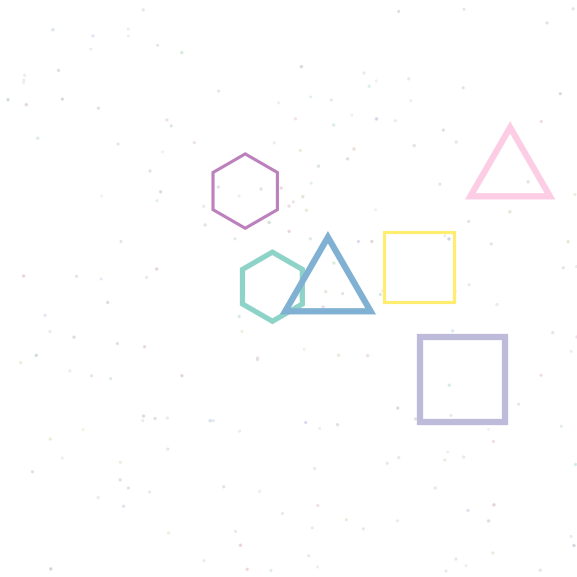[{"shape": "hexagon", "thickness": 2.5, "radius": 0.3, "center": [0.472, 0.503]}, {"shape": "square", "thickness": 3, "radius": 0.37, "center": [0.802, 0.342]}, {"shape": "triangle", "thickness": 3, "radius": 0.43, "center": [0.568, 0.503]}, {"shape": "triangle", "thickness": 3, "radius": 0.4, "center": [0.883, 0.699]}, {"shape": "hexagon", "thickness": 1.5, "radius": 0.32, "center": [0.425, 0.668]}, {"shape": "square", "thickness": 1.5, "radius": 0.31, "center": [0.725, 0.537]}]